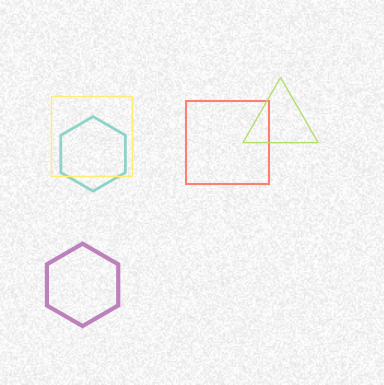[{"shape": "hexagon", "thickness": 2, "radius": 0.48, "center": [0.242, 0.6]}, {"shape": "square", "thickness": 1.5, "radius": 0.53, "center": [0.591, 0.63]}, {"shape": "triangle", "thickness": 1, "radius": 0.56, "center": [0.729, 0.686]}, {"shape": "hexagon", "thickness": 3, "radius": 0.53, "center": [0.214, 0.26]}, {"shape": "square", "thickness": 1, "radius": 0.52, "center": [0.238, 0.647]}]